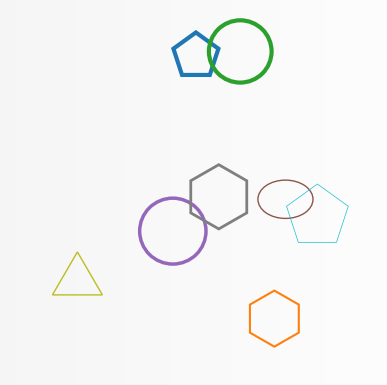[{"shape": "pentagon", "thickness": 3, "radius": 0.3, "center": [0.506, 0.855]}, {"shape": "hexagon", "thickness": 1.5, "radius": 0.36, "center": [0.708, 0.172]}, {"shape": "circle", "thickness": 3, "radius": 0.4, "center": [0.62, 0.866]}, {"shape": "circle", "thickness": 2.5, "radius": 0.43, "center": [0.446, 0.4]}, {"shape": "oval", "thickness": 1, "radius": 0.36, "center": [0.737, 0.482]}, {"shape": "hexagon", "thickness": 2, "radius": 0.42, "center": [0.565, 0.489]}, {"shape": "triangle", "thickness": 1, "radius": 0.37, "center": [0.2, 0.271]}, {"shape": "pentagon", "thickness": 0.5, "radius": 0.42, "center": [0.819, 0.438]}]